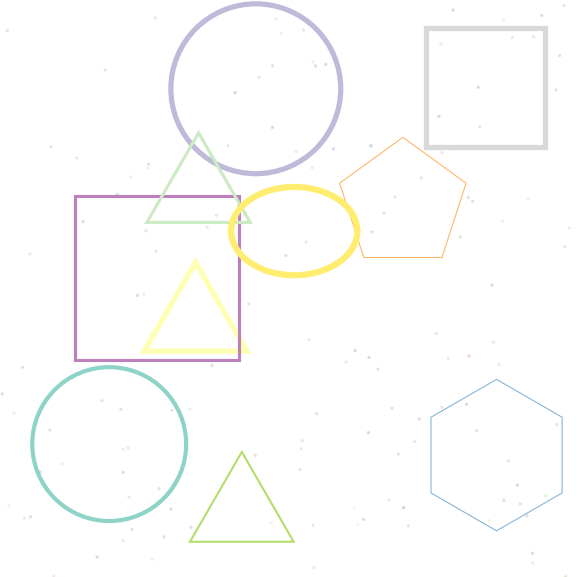[{"shape": "circle", "thickness": 2, "radius": 0.67, "center": [0.189, 0.23]}, {"shape": "triangle", "thickness": 2.5, "radius": 0.51, "center": [0.338, 0.442]}, {"shape": "circle", "thickness": 2.5, "radius": 0.74, "center": [0.443, 0.845]}, {"shape": "hexagon", "thickness": 0.5, "radius": 0.66, "center": [0.86, 0.211]}, {"shape": "pentagon", "thickness": 0.5, "radius": 0.58, "center": [0.698, 0.646]}, {"shape": "triangle", "thickness": 1, "radius": 0.52, "center": [0.419, 0.113]}, {"shape": "square", "thickness": 2.5, "radius": 0.51, "center": [0.841, 0.848]}, {"shape": "square", "thickness": 1.5, "radius": 0.71, "center": [0.272, 0.518]}, {"shape": "triangle", "thickness": 1.5, "radius": 0.52, "center": [0.344, 0.666]}, {"shape": "oval", "thickness": 3, "radius": 0.55, "center": [0.51, 0.599]}]